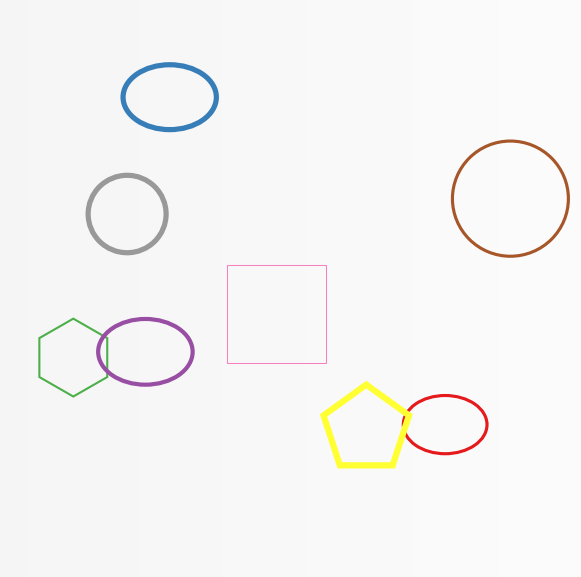[{"shape": "oval", "thickness": 1.5, "radius": 0.36, "center": [0.766, 0.264]}, {"shape": "oval", "thickness": 2.5, "radius": 0.4, "center": [0.292, 0.831]}, {"shape": "hexagon", "thickness": 1, "radius": 0.34, "center": [0.126, 0.38]}, {"shape": "oval", "thickness": 2, "radius": 0.41, "center": [0.25, 0.39]}, {"shape": "pentagon", "thickness": 3, "radius": 0.39, "center": [0.63, 0.256]}, {"shape": "circle", "thickness": 1.5, "radius": 0.5, "center": [0.878, 0.655]}, {"shape": "square", "thickness": 0.5, "radius": 0.43, "center": [0.476, 0.455]}, {"shape": "circle", "thickness": 2.5, "radius": 0.34, "center": [0.219, 0.629]}]